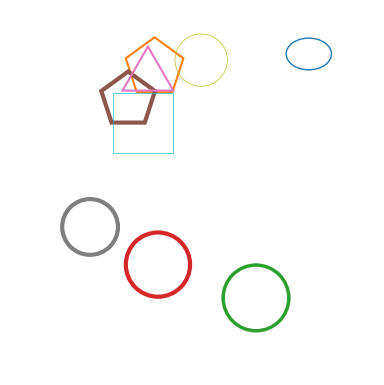[{"shape": "oval", "thickness": 1, "radius": 0.29, "center": [0.802, 0.86]}, {"shape": "pentagon", "thickness": 1.5, "radius": 0.39, "center": [0.402, 0.824]}, {"shape": "circle", "thickness": 2.5, "radius": 0.43, "center": [0.665, 0.226]}, {"shape": "circle", "thickness": 3, "radius": 0.42, "center": [0.41, 0.313]}, {"shape": "pentagon", "thickness": 3, "radius": 0.37, "center": [0.333, 0.741]}, {"shape": "triangle", "thickness": 1.5, "radius": 0.38, "center": [0.384, 0.803]}, {"shape": "circle", "thickness": 3, "radius": 0.36, "center": [0.234, 0.411]}, {"shape": "circle", "thickness": 0.5, "radius": 0.34, "center": [0.523, 0.844]}, {"shape": "square", "thickness": 0.5, "radius": 0.39, "center": [0.371, 0.68]}]